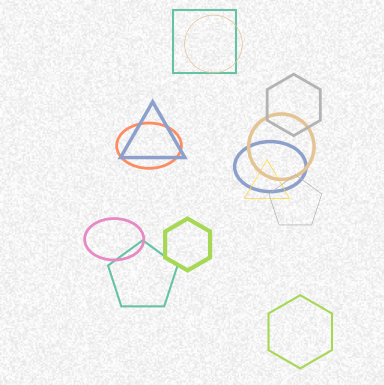[{"shape": "pentagon", "thickness": 1.5, "radius": 0.47, "center": [0.371, 0.281]}, {"shape": "square", "thickness": 1.5, "radius": 0.41, "center": [0.53, 0.893]}, {"shape": "oval", "thickness": 2, "radius": 0.42, "center": [0.387, 0.622]}, {"shape": "oval", "thickness": 2.5, "radius": 0.46, "center": [0.702, 0.567]}, {"shape": "triangle", "thickness": 2.5, "radius": 0.48, "center": [0.397, 0.639]}, {"shape": "oval", "thickness": 2, "radius": 0.38, "center": [0.297, 0.379]}, {"shape": "hexagon", "thickness": 1.5, "radius": 0.48, "center": [0.78, 0.138]}, {"shape": "hexagon", "thickness": 3, "radius": 0.34, "center": [0.487, 0.365]}, {"shape": "triangle", "thickness": 0.5, "radius": 0.34, "center": [0.694, 0.518]}, {"shape": "circle", "thickness": 2.5, "radius": 0.43, "center": [0.731, 0.619]}, {"shape": "circle", "thickness": 0.5, "radius": 0.37, "center": [0.554, 0.886]}, {"shape": "pentagon", "thickness": 0.5, "radius": 0.36, "center": [0.767, 0.474]}, {"shape": "hexagon", "thickness": 2, "radius": 0.4, "center": [0.763, 0.727]}]